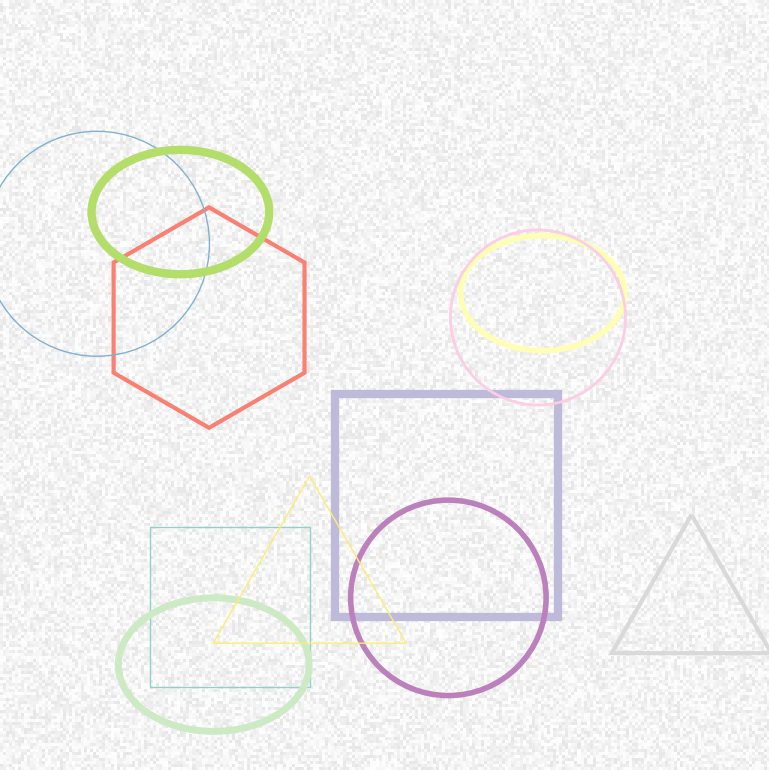[{"shape": "square", "thickness": 0.5, "radius": 0.52, "center": [0.299, 0.212]}, {"shape": "oval", "thickness": 2, "radius": 0.53, "center": [0.705, 0.619]}, {"shape": "square", "thickness": 3, "radius": 0.72, "center": [0.58, 0.344]}, {"shape": "hexagon", "thickness": 1.5, "radius": 0.72, "center": [0.272, 0.588]}, {"shape": "circle", "thickness": 0.5, "radius": 0.73, "center": [0.126, 0.683]}, {"shape": "oval", "thickness": 3, "radius": 0.58, "center": [0.234, 0.725]}, {"shape": "circle", "thickness": 1, "radius": 0.57, "center": [0.699, 0.588]}, {"shape": "triangle", "thickness": 1.5, "radius": 0.6, "center": [0.898, 0.212]}, {"shape": "circle", "thickness": 2, "radius": 0.63, "center": [0.582, 0.224]}, {"shape": "oval", "thickness": 2.5, "radius": 0.62, "center": [0.278, 0.137]}, {"shape": "triangle", "thickness": 0.5, "radius": 0.72, "center": [0.402, 0.237]}]